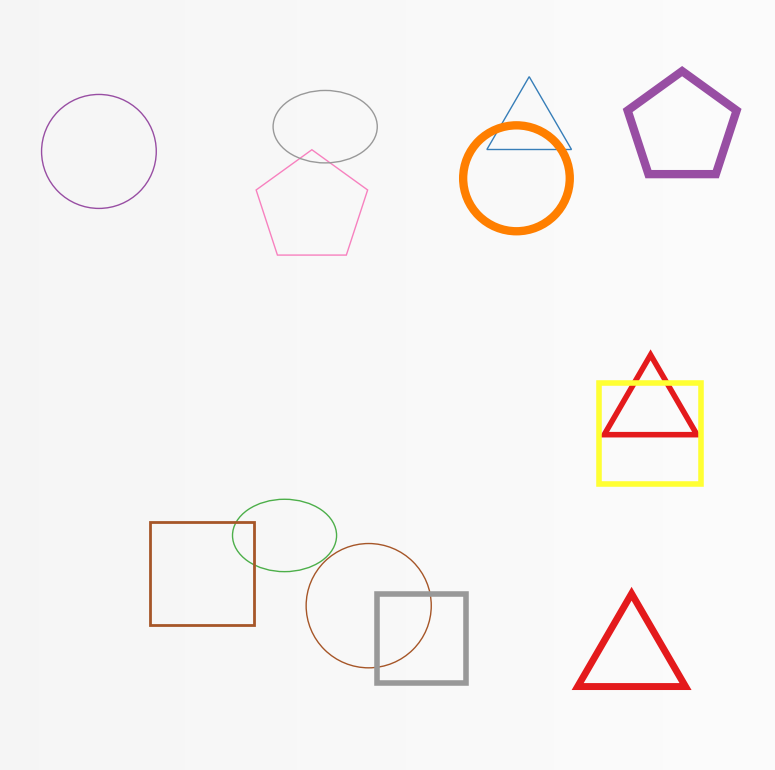[{"shape": "triangle", "thickness": 2, "radius": 0.35, "center": [0.839, 0.47]}, {"shape": "triangle", "thickness": 2.5, "radius": 0.4, "center": [0.815, 0.149]}, {"shape": "triangle", "thickness": 0.5, "radius": 0.32, "center": [0.683, 0.837]}, {"shape": "oval", "thickness": 0.5, "radius": 0.34, "center": [0.367, 0.305]}, {"shape": "pentagon", "thickness": 3, "radius": 0.37, "center": [0.88, 0.834]}, {"shape": "circle", "thickness": 0.5, "radius": 0.37, "center": [0.128, 0.803]}, {"shape": "circle", "thickness": 3, "radius": 0.34, "center": [0.666, 0.768]}, {"shape": "square", "thickness": 2, "radius": 0.33, "center": [0.839, 0.437]}, {"shape": "circle", "thickness": 0.5, "radius": 0.4, "center": [0.476, 0.213]}, {"shape": "square", "thickness": 1, "radius": 0.33, "center": [0.261, 0.255]}, {"shape": "pentagon", "thickness": 0.5, "radius": 0.38, "center": [0.402, 0.73]}, {"shape": "square", "thickness": 2, "radius": 0.29, "center": [0.544, 0.171]}, {"shape": "oval", "thickness": 0.5, "radius": 0.34, "center": [0.42, 0.835]}]